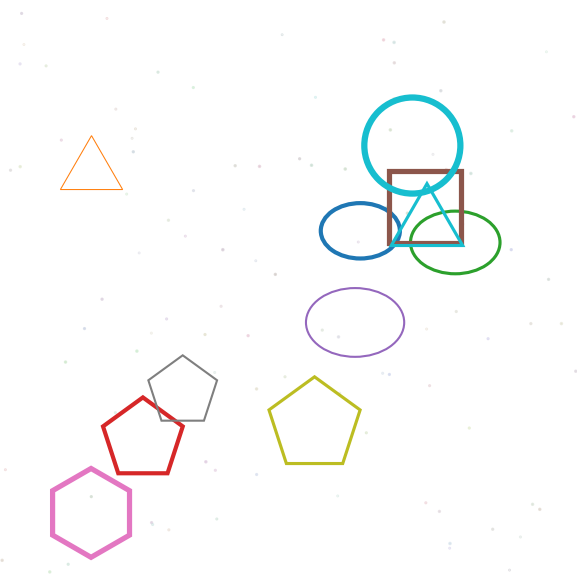[{"shape": "oval", "thickness": 2, "radius": 0.34, "center": [0.624, 0.599]}, {"shape": "triangle", "thickness": 0.5, "radius": 0.31, "center": [0.158, 0.702]}, {"shape": "oval", "thickness": 1.5, "radius": 0.39, "center": [0.788, 0.579]}, {"shape": "pentagon", "thickness": 2, "radius": 0.36, "center": [0.247, 0.238]}, {"shape": "oval", "thickness": 1, "radius": 0.43, "center": [0.615, 0.441]}, {"shape": "square", "thickness": 2.5, "radius": 0.31, "center": [0.736, 0.64]}, {"shape": "hexagon", "thickness": 2.5, "radius": 0.38, "center": [0.158, 0.111]}, {"shape": "pentagon", "thickness": 1, "radius": 0.31, "center": [0.316, 0.321]}, {"shape": "pentagon", "thickness": 1.5, "radius": 0.41, "center": [0.545, 0.264]}, {"shape": "circle", "thickness": 3, "radius": 0.42, "center": [0.714, 0.747]}, {"shape": "triangle", "thickness": 1.5, "radius": 0.36, "center": [0.739, 0.61]}]